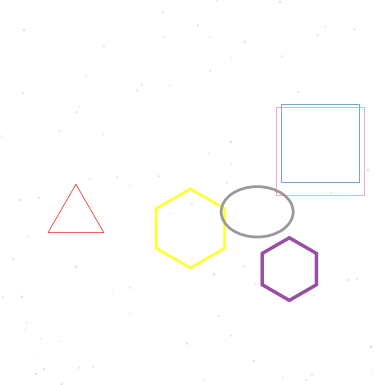[{"shape": "triangle", "thickness": 0.5, "radius": 0.42, "center": [0.197, 0.438]}, {"shape": "square", "thickness": 0.5, "radius": 0.51, "center": [0.832, 0.628]}, {"shape": "hexagon", "thickness": 2.5, "radius": 0.41, "center": [0.752, 0.301]}, {"shape": "hexagon", "thickness": 2, "radius": 0.51, "center": [0.495, 0.407]}, {"shape": "square", "thickness": 0.5, "radius": 0.57, "center": [0.832, 0.607]}, {"shape": "oval", "thickness": 2, "radius": 0.47, "center": [0.668, 0.45]}]